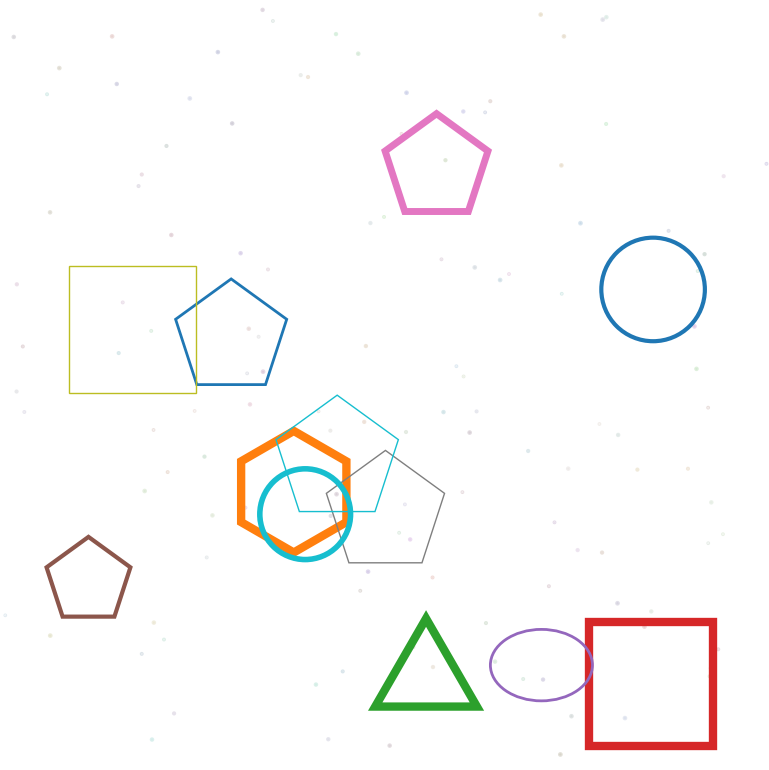[{"shape": "circle", "thickness": 1.5, "radius": 0.34, "center": [0.848, 0.624]}, {"shape": "pentagon", "thickness": 1, "radius": 0.38, "center": [0.3, 0.562]}, {"shape": "hexagon", "thickness": 3, "radius": 0.39, "center": [0.382, 0.361]}, {"shape": "triangle", "thickness": 3, "radius": 0.38, "center": [0.553, 0.12]}, {"shape": "square", "thickness": 3, "radius": 0.4, "center": [0.846, 0.112]}, {"shape": "oval", "thickness": 1, "radius": 0.33, "center": [0.703, 0.136]}, {"shape": "pentagon", "thickness": 1.5, "radius": 0.29, "center": [0.115, 0.245]}, {"shape": "pentagon", "thickness": 2.5, "radius": 0.35, "center": [0.567, 0.782]}, {"shape": "pentagon", "thickness": 0.5, "radius": 0.4, "center": [0.501, 0.334]}, {"shape": "square", "thickness": 0.5, "radius": 0.41, "center": [0.173, 0.572]}, {"shape": "pentagon", "thickness": 0.5, "radius": 0.42, "center": [0.438, 0.403]}, {"shape": "circle", "thickness": 2, "radius": 0.29, "center": [0.396, 0.332]}]